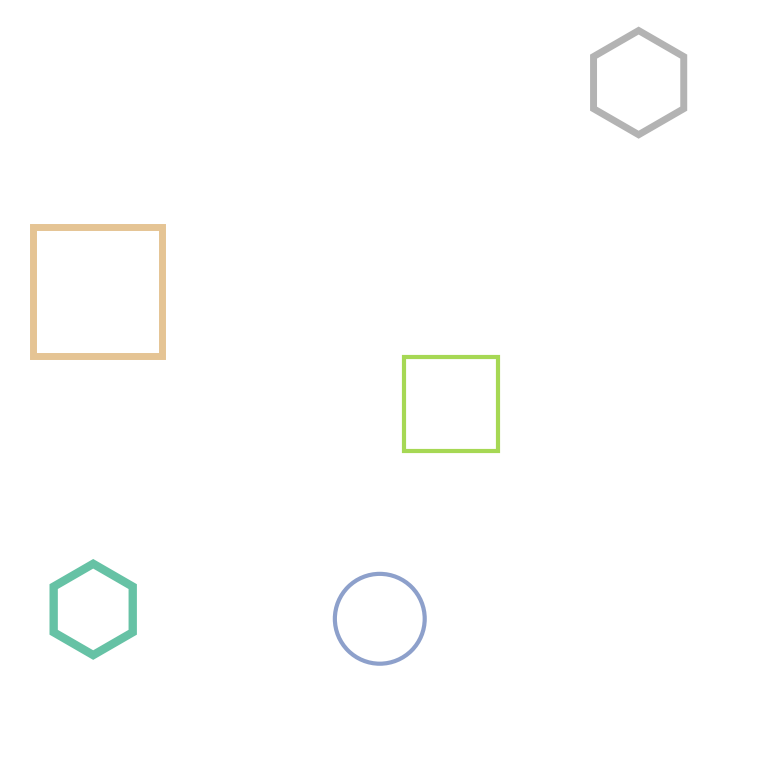[{"shape": "hexagon", "thickness": 3, "radius": 0.3, "center": [0.121, 0.209]}, {"shape": "circle", "thickness": 1.5, "radius": 0.29, "center": [0.493, 0.196]}, {"shape": "square", "thickness": 1.5, "radius": 0.31, "center": [0.586, 0.476]}, {"shape": "square", "thickness": 2.5, "radius": 0.42, "center": [0.127, 0.621]}, {"shape": "hexagon", "thickness": 2.5, "radius": 0.34, "center": [0.829, 0.893]}]